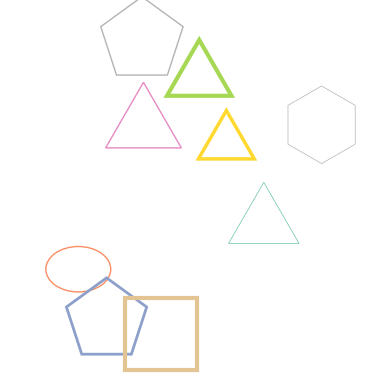[{"shape": "triangle", "thickness": 0.5, "radius": 0.53, "center": [0.685, 0.421]}, {"shape": "oval", "thickness": 1, "radius": 0.42, "center": [0.203, 0.301]}, {"shape": "pentagon", "thickness": 2, "radius": 0.55, "center": [0.277, 0.169]}, {"shape": "triangle", "thickness": 1, "radius": 0.57, "center": [0.373, 0.673]}, {"shape": "triangle", "thickness": 3, "radius": 0.48, "center": [0.517, 0.8]}, {"shape": "triangle", "thickness": 2.5, "radius": 0.42, "center": [0.588, 0.629]}, {"shape": "square", "thickness": 3, "radius": 0.47, "center": [0.418, 0.132]}, {"shape": "hexagon", "thickness": 0.5, "radius": 0.5, "center": [0.835, 0.676]}, {"shape": "pentagon", "thickness": 1, "radius": 0.56, "center": [0.369, 0.896]}]